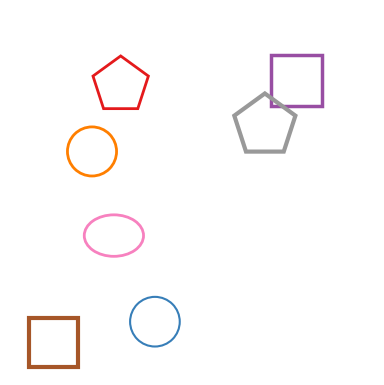[{"shape": "pentagon", "thickness": 2, "radius": 0.38, "center": [0.313, 0.779]}, {"shape": "circle", "thickness": 1.5, "radius": 0.32, "center": [0.402, 0.164]}, {"shape": "square", "thickness": 2.5, "radius": 0.33, "center": [0.769, 0.79]}, {"shape": "circle", "thickness": 2, "radius": 0.32, "center": [0.239, 0.607]}, {"shape": "square", "thickness": 3, "radius": 0.32, "center": [0.14, 0.11]}, {"shape": "oval", "thickness": 2, "radius": 0.38, "center": [0.296, 0.388]}, {"shape": "pentagon", "thickness": 3, "radius": 0.42, "center": [0.688, 0.674]}]